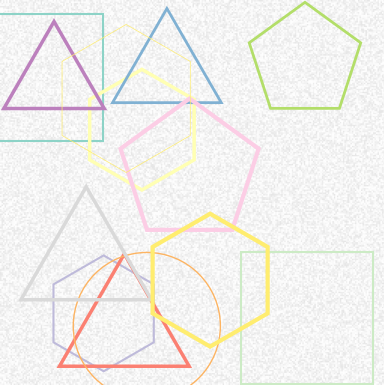[{"shape": "square", "thickness": 1.5, "radius": 0.82, "center": [0.103, 0.798]}, {"shape": "hexagon", "thickness": 2.5, "radius": 0.78, "center": [0.369, 0.663]}, {"shape": "hexagon", "thickness": 1.5, "radius": 0.75, "center": [0.269, 0.186]}, {"shape": "triangle", "thickness": 2.5, "radius": 0.97, "center": [0.323, 0.146]}, {"shape": "triangle", "thickness": 2, "radius": 0.82, "center": [0.434, 0.815]}, {"shape": "circle", "thickness": 1, "radius": 0.96, "center": [0.381, 0.153]}, {"shape": "pentagon", "thickness": 2, "radius": 0.76, "center": [0.792, 0.842]}, {"shape": "pentagon", "thickness": 3, "radius": 0.94, "center": [0.492, 0.555]}, {"shape": "triangle", "thickness": 2.5, "radius": 0.98, "center": [0.224, 0.319]}, {"shape": "triangle", "thickness": 2.5, "radius": 0.75, "center": [0.14, 0.793]}, {"shape": "square", "thickness": 1.5, "radius": 0.86, "center": [0.797, 0.174]}, {"shape": "hexagon", "thickness": 0.5, "radius": 0.96, "center": [0.328, 0.744]}, {"shape": "hexagon", "thickness": 3, "radius": 0.86, "center": [0.546, 0.272]}]